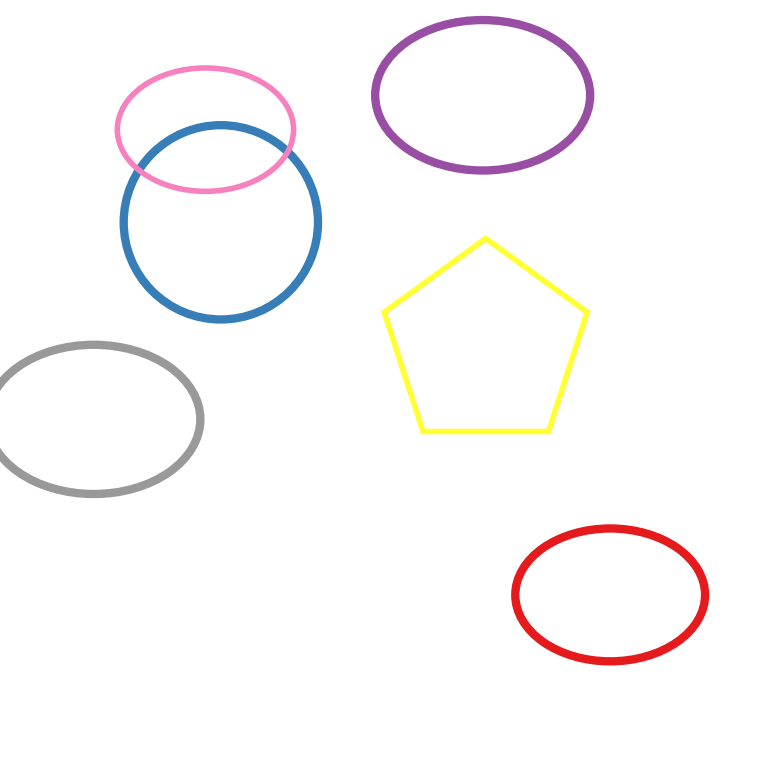[{"shape": "oval", "thickness": 3, "radius": 0.62, "center": [0.792, 0.227]}, {"shape": "circle", "thickness": 3, "radius": 0.63, "center": [0.287, 0.711]}, {"shape": "oval", "thickness": 3, "radius": 0.7, "center": [0.627, 0.876]}, {"shape": "pentagon", "thickness": 2, "radius": 0.69, "center": [0.631, 0.552]}, {"shape": "oval", "thickness": 2, "radius": 0.57, "center": [0.267, 0.832]}, {"shape": "oval", "thickness": 3, "radius": 0.69, "center": [0.122, 0.455]}]